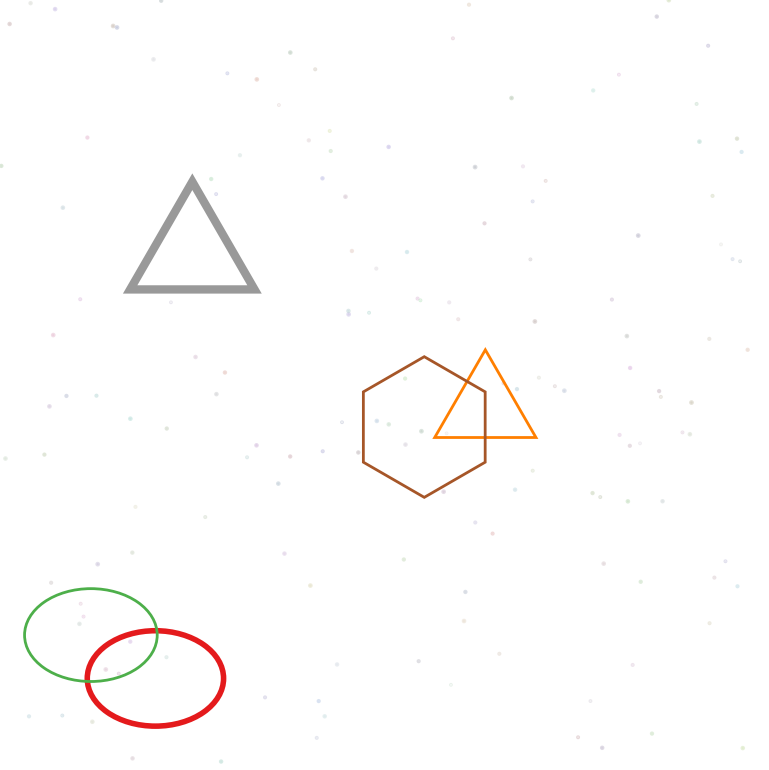[{"shape": "oval", "thickness": 2, "radius": 0.44, "center": [0.202, 0.119]}, {"shape": "oval", "thickness": 1, "radius": 0.43, "center": [0.118, 0.175]}, {"shape": "triangle", "thickness": 1, "radius": 0.38, "center": [0.63, 0.47]}, {"shape": "hexagon", "thickness": 1, "radius": 0.46, "center": [0.551, 0.445]}, {"shape": "triangle", "thickness": 3, "radius": 0.47, "center": [0.25, 0.671]}]